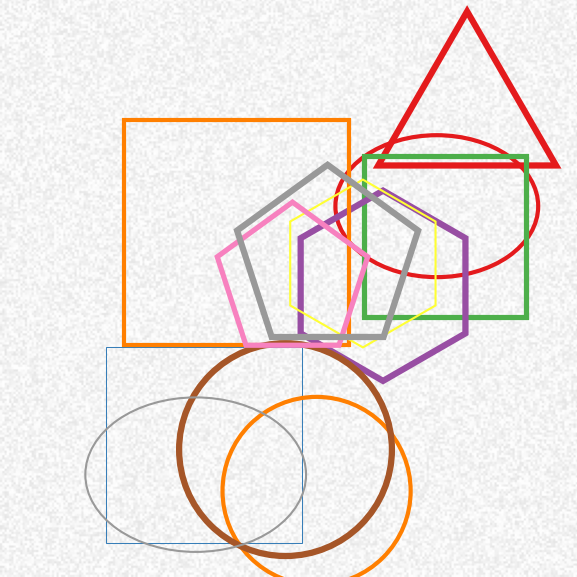[{"shape": "oval", "thickness": 2, "radius": 0.88, "center": [0.756, 0.642]}, {"shape": "triangle", "thickness": 3, "radius": 0.89, "center": [0.809, 0.801]}, {"shape": "square", "thickness": 0.5, "radius": 0.85, "center": [0.353, 0.229]}, {"shape": "square", "thickness": 2.5, "radius": 0.7, "center": [0.771, 0.59]}, {"shape": "hexagon", "thickness": 3, "radius": 0.82, "center": [0.663, 0.504]}, {"shape": "square", "thickness": 2, "radius": 0.97, "center": [0.41, 0.597]}, {"shape": "circle", "thickness": 2, "radius": 0.81, "center": [0.548, 0.149]}, {"shape": "hexagon", "thickness": 1, "radius": 0.73, "center": [0.628, 0.543]}, {"shape": "circle", "thickness": 3, "radius": 0.92, "center": [0.494, 0.221]}, {"shape": "pentagon", "thickness": 2.5, "radius": 0.68, "center": [0.506, 0.512]}, {"shape": "pentagon", "thickness": 3, "radius": 0.82, "center": [0.567, 0.549]}, {"shape": "oval", "thickness": 1, "radius": 0.96, "center": [0.339, 0.177]}]